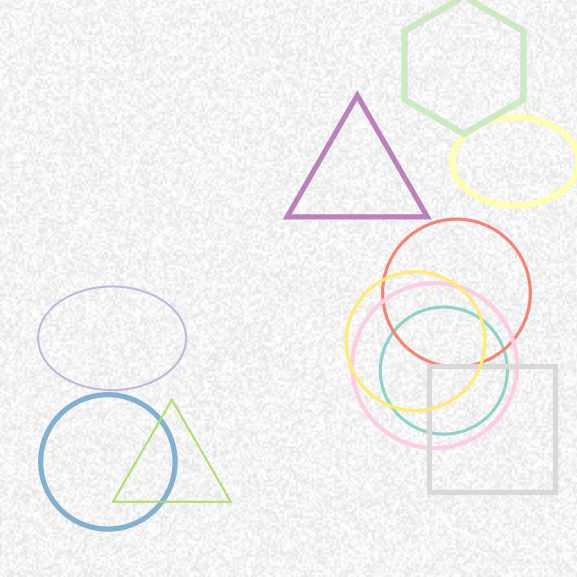[{"shape": "circle", "thickness": 1.5, "radius": 0.55, "center": [0.769, 0.357]}, {"shape": "oval", "thickness": 3, "radius": 0.55, "center": [0.892, 0.72]}, {"shape": "oval", "thickness": 1, "radius": 0.64, "center": [0.194, 0.413]}, {"shape": "circle", "thickness": 1.5, "radius": 0.64, "center": [0.79, 0.492]}, {"shape": "circle", "thickness": 2.5, "radius": 0.58, "center": [0.187, 0.199]}, {"shape": "triangle", "thickness": 1, "radius": 0.59, "center": [0.298, 0.189]}, {"shape": "circle", "thickness": 2, "radius": 0.71, "center": [0.753, 0.366]}, {"shape": "square", "thickness": 2.5, "radius": 0.54, "center": [0.852, 0.256]}, {"shape": "triangle", "thickness": 2.5, "radius": 0.7, "center": [0.619, 0.694]}, {"shape": "hexagon", "thickness": 3, "radius": 0.59, "center": [0.803, 0.886]}, {"shape": "circle", "thickness": 1.5, "radius": 0.6, "center": [0.72, 0.408]}]